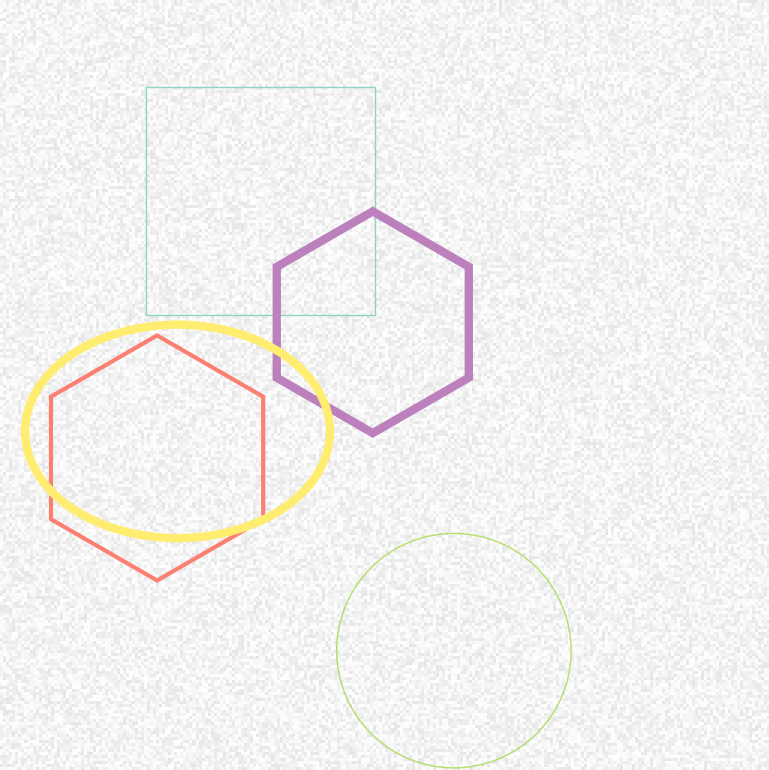[{"shape": "square", "thickness": 0.5, "radius": 0.74, "center": [0.339, 0.739]}, {"shape": "hexagon", "thickness": 1.5, "radius": 0.8, "center": [0.204, 0.405]}, {"shape": "circle", "thickness": 0.5, "radius": 0.76, "center": [0.589, 0.155]}, {"shape": "hexagon", "thickness": 3, "radius": 0.72, "center": [0.484, 0.581]}, {"shape": "oval", "thickness": 3, "radius": 0.99, "center": [0.231, 0.44]}]